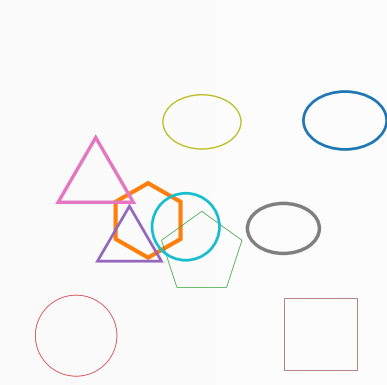[{"shape": "oval", "thickness": 2, "radius": 0.54, "center": [0.89, 0.687]}, {"shape": "hexagon", "thickness": 3, "radius": 0.48, "center": [0.382, 0.427]}, {"shape": "pentagon", "thickness": 0.5, "radius": 0.55, "center": [0.521, 0.342]}, {"shape": "circle", "thickness": 0.5, "radius": 0.53, "center": [0.196, 0.128]}, {"shape": "triangle", "thickness": 2, "radius": 0.48, "center": [0.334, 0.369]}, {"shape": "square", "thickness": 0.5, "radius": 0.47, "center": [0.826, 0.132]}, {"shape": "triangle", "thickness": 2.5, "radius": 0.56, "center": [0.247, 0.531]}, {"shape": "oval", "thickness": 2.5, "radius": 0.46, "center": [0.731, 0.407]}, {"shape": "oval", "thickness": 1, "radius": 0.5, "center": [0.521, 0.683]}, {"shape": "circle", "thickness": 2, "radius": 0.43, "center": [0.479, 0.411]}]